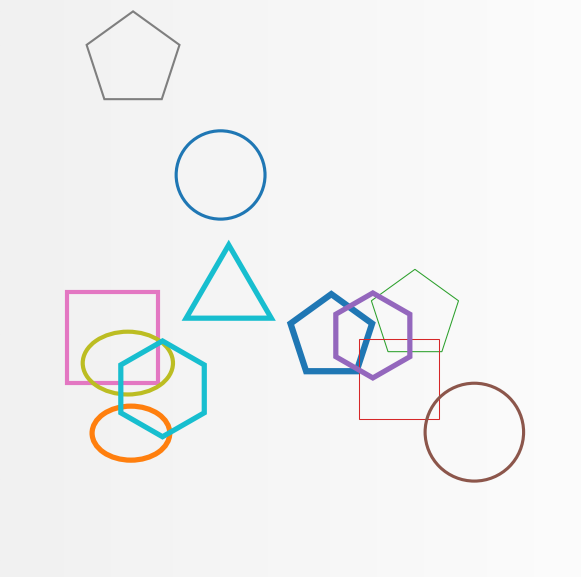[{"shape": "pentagon", "thickness": 3, "radius": 0.37, "center": [0.57, 0.416]}, {"shape": "circle", "thickness": 1.5, "radius": 0.38, "center": [0.38, 0.696]}, {"shape": "oval", "thickness": 2.5, "radius": 0.33, "center": [0.225, 0.249]}, {"shape": "pentagon", "thickness": 0.5, "radius": 0.39, "center": [0.714, 0.454]}, {"shape": "square", "thickness": 0.5, "radius": 0.35, "center": [0.687, 0.343]}, {"shape": "hexagon", "thickness": 2.5, "radius": 0.37, "center": [0.641, 0.418]}, {"shape": "circle", "thickness": 1.5, "radius": 0.42, "center": [0.816, 0.251]}, {"shape": "square", "thickness": 2, "radius": 0.39, "center": [0.193, 0.415]}, {"shape": "pentagon", "thickness": 1, "radius": 0.42, "center": [0.229, 0.895]}, {"shape": "oval", "thickness": 2, "radius": 0.39, "center": [0.22, 0.37]}, {"shape": "hexagon", "thickness": 2.5, "radius": 0.41, "center": [0.28, 0.326]}, {"shape": "triangle", "thickness": 2.5, "radius": 0.42, "center": [0.394, 0.49]}]